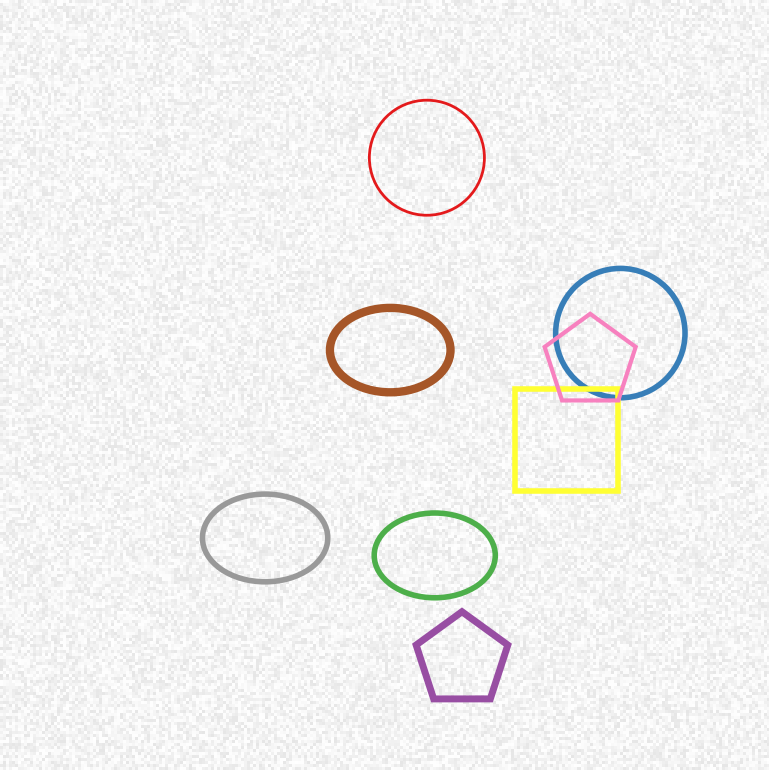[{"shape": "circle", "thickness": 1, "radius": 0.37, "center": [0.554, 0.795]}, {"shape": "circle", "thickness": 2, "radius": 0.42, "center": [0.806, 0.567]}, {"shape": "oval", "thickness": 2, "radius": 0.39, "center": [0.565, 0.279]}, {"shape": "pentagon", "thickness": 2.5, "radius": 0.31, "center": [0.6, 0.143]}, {"shape": "square", "thickness": 2, "radius": 0.33, "center": [0.736, 0.428]}, {"shape": "oval", "thickness": 3, "radius": 0.39, "center": [0.507, 0.545]}, {"shape": "pentagon", "thickness": 1.5, "radius": 0.31, "center": [0.766, 0.53]}, {"shape": "oval", "thickness": 2, "radius": 0.41, "center": [0.344, 0.301]}]